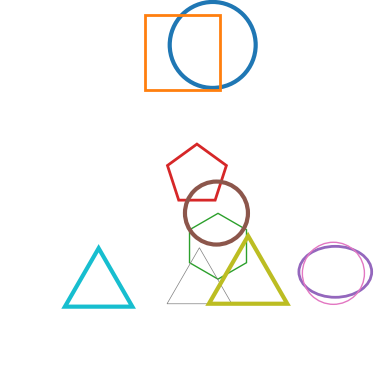[{"shape": "circle", "thickness": 3, "radius": 0.56, "center": [0.552, 0.883]}, {"shape": "square", "thickness": 2, "radius": 0.49, "center": [0.474, 0.863]}, {"shape": "hexagon", "thickness": 1, "radius": 0.43, "center": [0.566, 0.36]}, {"shape": "pentagon", "thickness": 2, "radius": 0.4, "center": [0.512, 0.545]}, {"shape": "oval", "thickness": 2, "radius": 0.47, "center": [0.871, 0.294]}, {"shape": "circle", "thickness": 3, "radius": 0.41, "center": [0.562, 0.447]}, {"shape": "circle", "thickness": 1, "radius": 0.4, "center": [0.866, 0.29]}, {"shape": "triangle", "thickness": 0.5, "radius": 0.49, "center": [0.518, 0.26]}, {"shape": "triangle", "thickness": 3, "radius": 0.59, "center": [0.644, 0.27]}, {"shape": "triangle", "thickness": 3, "radius": 0.51, "center": [0.256, 0.254]}]